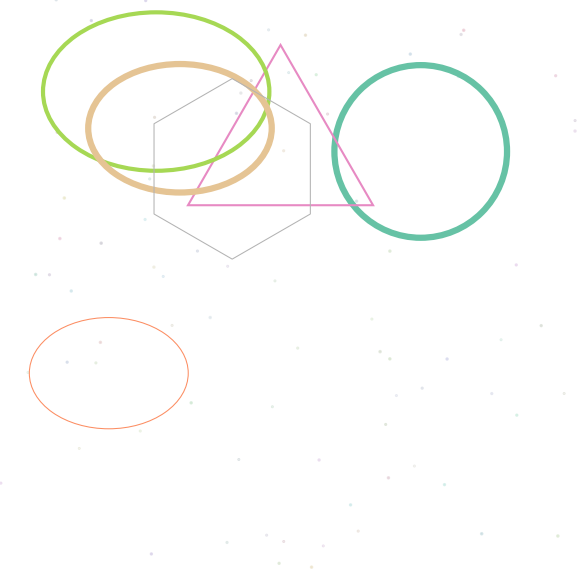[{"shape": "circle", "thickness": 3, "radius": 0.75, "center": [0.729, 0.737]}, {"shape": "oval", "thickness": 0.5, "radius": 0.69, "center": [0.188, 0.353]}, {"shape": "triangle", "thickness": 1, "radius": 0.93, "center": [0.486, 0.736]}, {"shape": "oval", "thickness": 2, "radius": 0.98, "center": [0.27, 0.841]}, {"shape": "oval", "thickness": 3, "radius": 0.79, "center": [0.312, 0.777]}, {"shape": "hexagon", "thickness": 0.5, "radius": 0.78, "center": [0.402, 0.707]}]